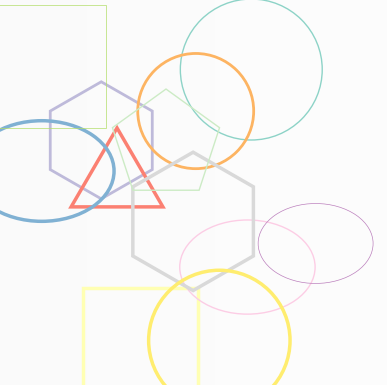[{"shape": "circle", "thickness": 1, "radius": 0.92, "center": [0.648, 0.819]}, {"shape": "square", "thickness": 2.5, "radius": 0.75, "center": [0.363, 0.102]}, {"shape": "hexagon", "thickness": 2, "radius": 0.76, "center": [0.261, 0.636]}, {"shape": "triangle", "thickness": 2.5, "radius": 0.68, "center": [0.302, 0.531]}, {"shape": "oval", "thickness": 2.5, "radius": 0.93, "center": [0.108, 0.556]}, {"shape": "circle", "thickness": 2, "radius": 0.75, "center": [0.505, 0.712]}, {"shape": "square", "thickness": 0.5, "radius": 0.79, "center": [0.116, 0.827]}, {"shape": "oval", "thickness": 1, "radius": 0.87, "center": [0.639, 0.306]}, {"shape": "hexagon", "thickness": 2.5, "radius": 0.9, "center": [0.498, 0.425]}, {"shape": "oval", "thickness": 0.5, "radius": 0.74, "center": [0.815, 0.368]}, {"shape": "pentagon", "thickness": 1, "radius": 0.73, "center": [0.428, 0.623]}, {"shape": "circle", "thickness": 2.5, "radius": 0.91, "center": [0.566, 0.116]}]